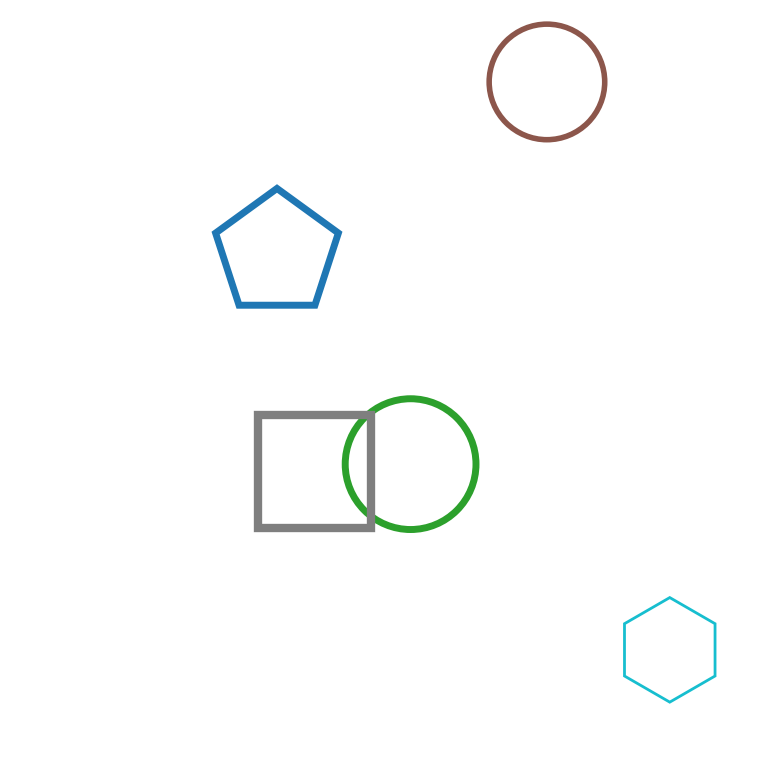[{"shape": "pentagon", "thickness": 2.5, "radius": 0.42, "center": [0.36, 0.671]}, {"shape": "circle", "thickness": 2.5, "radius": 0.42, "center": [0.533, 0.397]}, {"shape": "circle", "thickness": 2, "radius": 0.38, "center": [0.71, 0.894]}, {"shape": "square", "thickness": 3, "radius": 0.37, "center": [0.408, 0.387]}, {"shape": "hexagon", "thickness": 1, "radius": 0.34, "center": [0.87, 0.156]}]